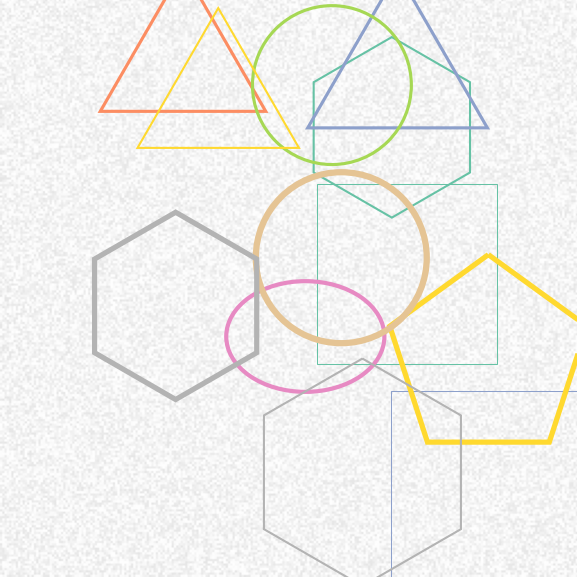[{"shape": "hexagon", "thickness": 1, "radius": 0.78, "center": [0.679, 0.779]}, {"shape": "square", "thickness": 0.5, "radius": 0.78, "center": [0.705, 0.524]}, {"shape": "triangle", "thickness": 1.5, "radius": 0.83, "center": [0.317, 0.889]}, {"shape": "square", "thickness": 0.5, "radius": 0.89, "center": [0.855, 0.144]}, {"shape": "triangle", "thickness": 1.5, "radius": 0.9, "center": [0.688, 0.868]}, {"shape": "oval", "thickness": 2, "radius": 0.68, "center": [0.529, 0.416]}, {"shape": "circle", "thickness": 1.5, "radius": 0.69, "center": [0.575, 0.852]}, {"shape": "pentagon", "thickness": 2.5, "radius": 0.9, "center": [0.846, 0.379]}, {"shape": "triangle", "thickness": 1, "radius": 0.81, "center": [0.378, 0.824]}, {"shape": "circle", "thickness": 3, "radius": 0.74, "center": [0.591, 0.553]}, {"shape": "hexagon", "thickness": 1, "radius": 0.98, "center": [0.628, 0.181]}, {"shape": "hexagon", "thickness": 2.5, "radius": 0.81, "center": [0.304, 0.469]}]